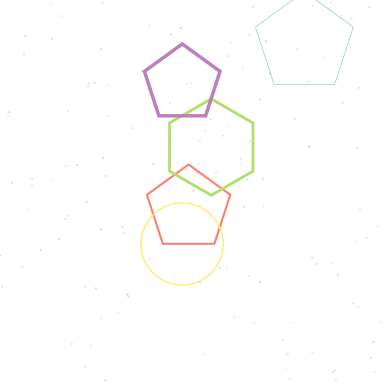[{"shape": "pentagon", "thickness": 0.5, "radius": 0.67, "center": [0.791, 0.888]}, {"shape": "pentagon", "thickness": 1.5, "radius": 0.57, "center": [0.49, 0.459]}, {"shape": "hexagon", "thickness": 2, "radius": 0.63, "center": [0.549, 0.618]}, {"shape": "pentagon", "thickness": 2.5, "radius": 0.52, "center": [0.473, 0.783]}, {"shape": "circle", "thickness": 1, "radius": 0.53, "center": [0.473, 0.366]}]